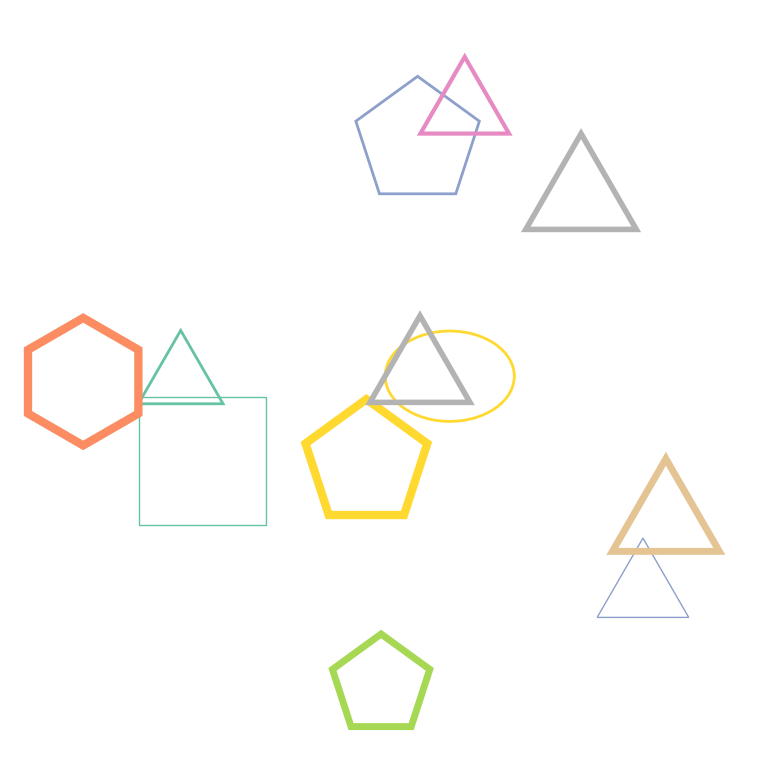[{"shape": "square", "thickness": 0.5, "radius": 0.41, "center": [0.263, 0.401]}, {"shape": "triangle", "thickness": 1, "radius": 0.32, "center": [0.235, 0.507]}, {"shape": "hexagon", "thickness": 3, "radius": 0.41, "center": [0.108, 0.504]}, {"shape": "triangle", "thickness": 0.5, "radius": 0.34, "center": [0.835, 0.233]}, {"shape": "pentagon", "thickness": 1, "radius": 0.42, "center": [0.542, 0.817]}, {"shape": "triangle", "thickness": 1.5, "radius": 0.33, "center": [0.604, 0.86]}, {"shape": "pentagon", "thickness": 2.5, "radius": 0.33, "center": [0.495, 0.11]}, {"shape": "oval", "thickness": 1, "radius": 0.42, "center": [0.584, 0.511]}, {"shape": "pentagon", "thickness": 3, "radius": 0.42, "center": [0.476, 0.398]}, {"shape": "triangle", "thickness": 2.5, "radius": 0.4, "center": [0.865, 0.324]}, {"shape": "triangle", "thickness": 2, "radius": 0.41, "center": [0.755, 0.744]}, {"shape": "triangle", "thickness": 2, "radius": 0.38, "center": [0.545, 0.515]}]